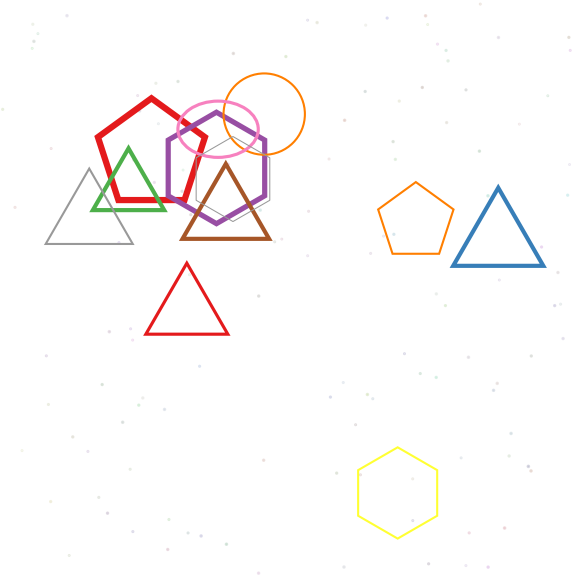[{"shape": "pentagon", "thickness": 3, "radius": 0.49, "center": [0.262, 0.732]}, {"shape": "triangle", "thickness": 1.5, "radius": 0.41, "center": [0.324, 0.461]}, {"shape": "triangle", "thickness": 2, "radius": 0.45, "center": [0.863, 0.584]}, {"shape": "triangle", "thickness": 2, "radius": 0.36, "center": [0.223, 0.671]}, {"shape": "hexagon", "thickness": 2.5, "radius": 0.48, "center": [0.375, 0.708]}, {"shape": "pentagon", "thickness": 1, "radius": 0.34, "center": [0.72, 0.615]}, {"shape": "circle", "thickness": 1, "radius": 0.35, "center": [0.458, 0.802]}, {"shape": "hexagon", "thickness": 1, "radius": 0.4, "center": [0.689, 0.146]}, {"shape": "triangle", "thickness": 2, "radius": 0.43, "center": [0.391, 0.629]}, {"shape": "oval", "thickness": 1.5, "radius": 0.35, "center": [0.378, 0.775]}, {"shape": "hexagon", "thickness": 0.5, "radius": 0.37, "center": [0.403, 0.689]}, {"shape": "triangle", "thickness": 1, "radius": 0.44, "center": [0.155, 0.62]}]